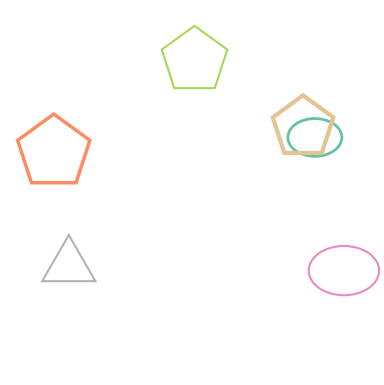[{"shape": "oval", "thickness": 2, "radius": 0.35, "center": [0.818, 0.643]}, {"shape": "pentagon", "thickness": 2.5, "radius": 0.49, "center": [0.14, 0.605]}, {"shape": "oval", "thickness": 1.5, "radius": 0.46, "center": [0.893, 0.297]}, {"shape": "pentagon", "thickness": 1.5, "radius": 0.45, "center": [0.505, 0.844]}, {"shape": "pentagon", "thickness": 3, "radius": 0.41, "center": [0.787, 0.67]}, {"shape": "triangle", "thickness": 1.5, "radius": 0.4, "center": [0.179, 0.31]}]